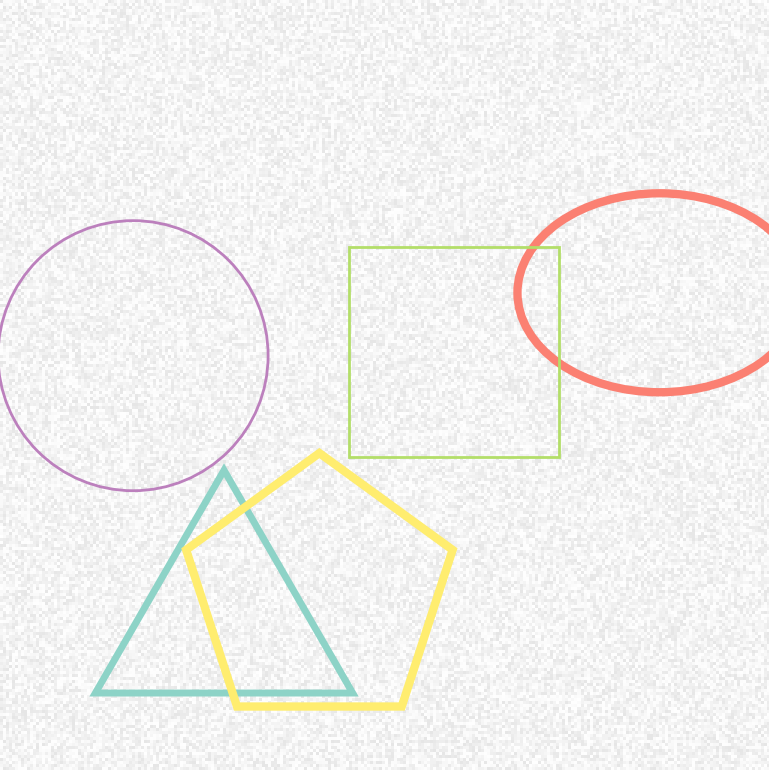[{"shape": "triangle", "thickness": 2.5, "radius": 0.96, "center": [0.291, 0.196]}, {"shape": "oval", "thickness": 3, "radius": 0.92, "center": [0.857, 0.62]}, {"shape": "square", "thickness": 1, "radius": 0.68, "center": [0.589, 0.542]}, {"shape": "circle", "thickness": 1, "radius": 0.88, "center": [0.173, 0.538]}, {"shape": "pentagon", "thickness": 3, "radius": 0.91, "center": [0.415, 0.23]}]